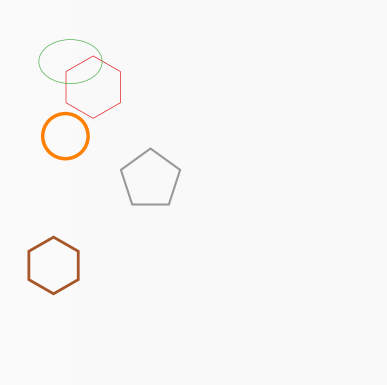[{"shape": "hexagon", "thickness": 0.5, "radius": 0.41, "center": [0.24, 0.774]}, {"shape": "oval", "thickness": 0.5, "radius": 0.41, "center": [0.182, 0.84]}, {"shape": "circle", "thickness": 2.5, "radius": 0.29, "center": [0.169, 0.646]}, {"shape": "hexagon", "thickness": 2, "radius": 0.37, "center": [0.138, 0.31]}, {"shape": "pentagon", "thickness": 1.5, "radius": 0.4, "center": [0.388, 0.534]}]